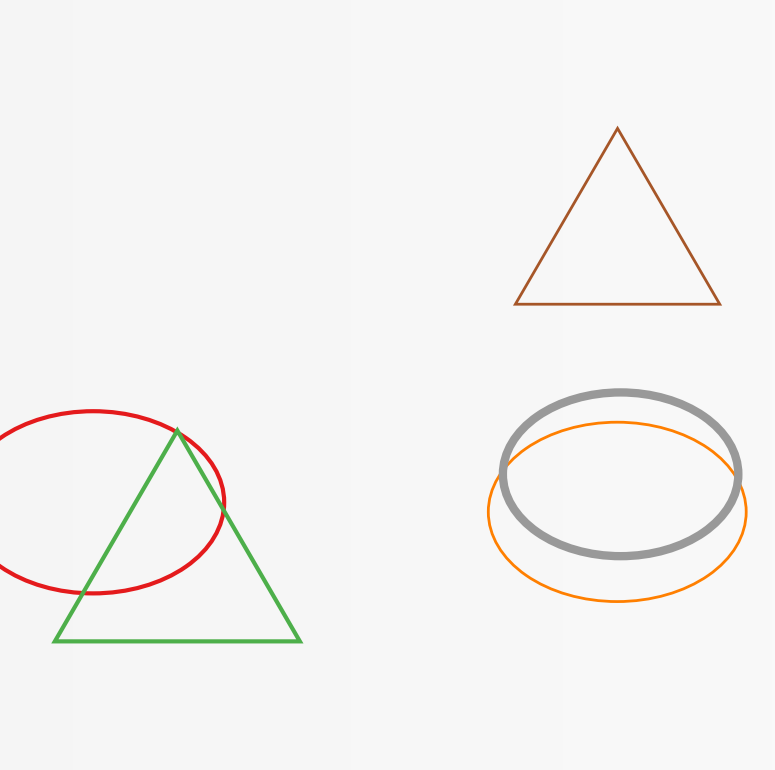[{"shape": "oval", "thickness": 1.5, "radius": 0.84, "center": [0.12, 0.348]}, {"shape": "triangle", "thickness": 1.5, "radius": 0.91, "center": [0.229, 0.258]}, {"shape": "oval", "thickness": 1, "radius": 0.83, "center": [0.796, 0.335]}, {"shape": "triangle", "thickness": 1, "radius": 0.76, "center": [0.797, 0.681]}, {"shape": "oval", "thickness": 3, "radius": 0.76, "center": [0.801, 0.384]}]